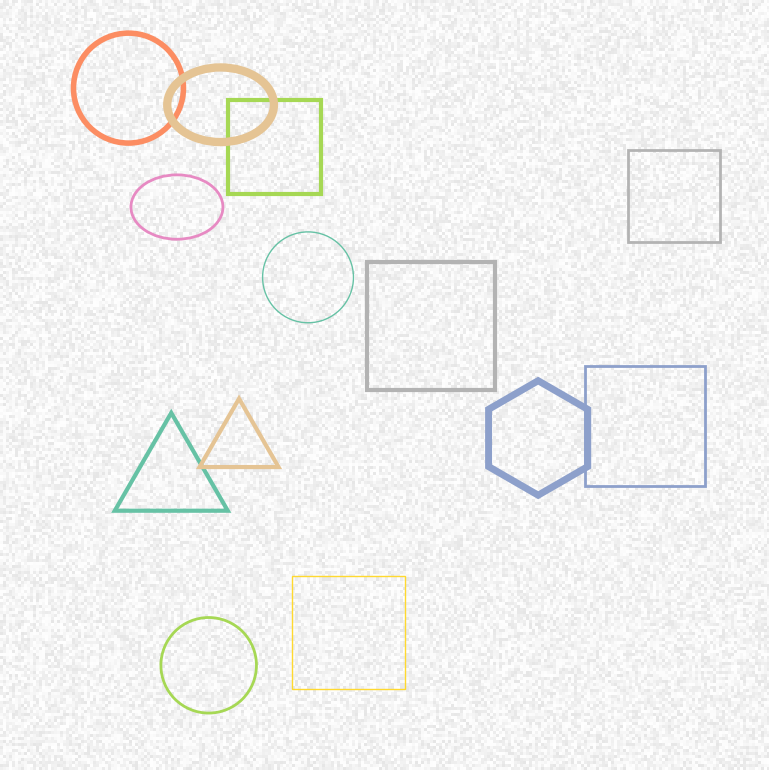[{"shape": "triangle", "thickness": 1.5, "radius": 0.42, "center": [0.222, 0.379]}, {"shape": "circle", "thickness": 0.5, "radius": 0.3, "center": [0.4, 0.64]}, {"shape": "circle", "thickness": 2, "radius": 0.36, "center": [0.167, 0.886]}, {"shape": "square", "thickness": 1, "radius": 0.39, "center": [0.838, 0.447]}, {"shape": "hexagon", "thickness": 2.5, "radius": 0.37, "center": [0.699, 0.431]}, {"shape": "oval", "thickness": 1, "radius": 0.3, "center": [0.23, 0.731]}, {"shape": "square", "thickness": 1.5, "radius": 0.3, "center": [0.357, 0.809]}, {"shape": "circle", "thickness": 1, "radius": 0.31, "center": [0.271, 0.136]}, {"shape": "square", "thickness": 0.5, "radius": 0.37, "center": [0.453, 0.178]}, {"shape": "oval", "thickness": 3, "radius": 0.35, "center": [0.286, 0.864]}, {"shape": "triangle", "thickness": 1.5, "radius": 0.3, "center": [0.31, 0.423]}, {"shape": "square", "thickness": 1, "radius": 0.3, "center": [0.876, 0.745]}, {"shape": "square", "thickness": 1.5, "radius": 0.41, "center": [0.56, 0.576]}]